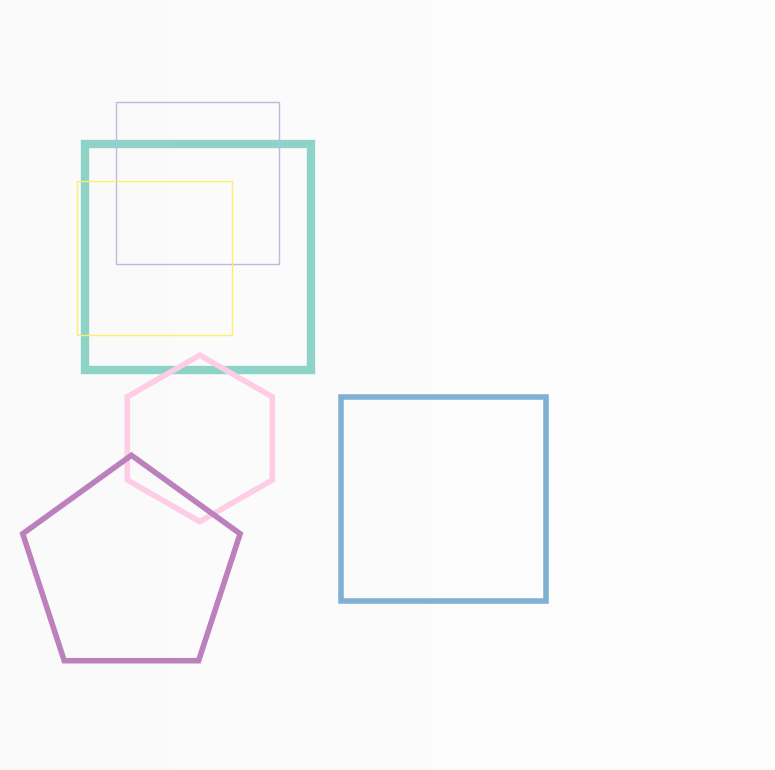[{"shape": "square", "thickness": 3, "radius": 0.73, "center": [0.256, 0.666]}, {"shape": "square", "thickness": 0.5, "radius": 0.53, "center": [0.255, 0.763]}, {"shape": "square", "thickness": 2, "radius": 0.66, "center": [0.572, 0.352]}, {"shape": "hexagon", "thickness": 2, "radius": 0.54, "center": [0.258, 0.431]}, {"shape": "pentagon", "thickness": 2, "radius": 0.74, "center": [0.17, 0.261]}, {"shape": "square", "thickness": 0.5, "radius": 0.5, "center": [0.199, 0.665]}]